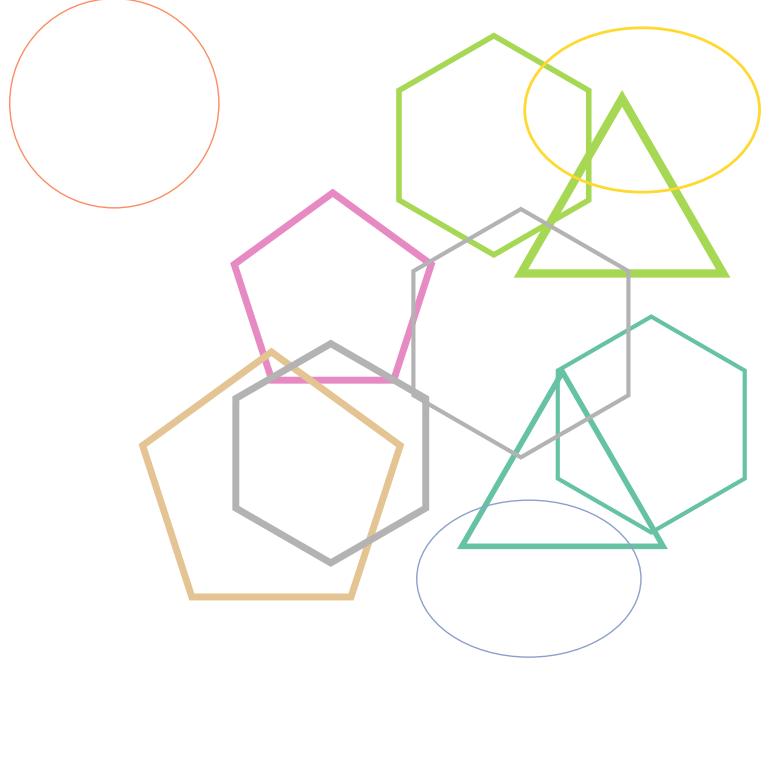[{"shape": "hexagon", "thickness": 1.5, "radius": 0.7, "center": [0.846, 0.449]}, {"shape": "triangle", "thickness": 2, "radius": 0.75, "center": [0.73, 0.366]}, {"shape": "circle", "thickness": 0.5, "radius": 0.68, "center": [0.148, 0.866]}, {"shape": "oval", "thickness": 0.5, "radius": 0.73, "center": [0.687, 0.249]}, {"shape": "pentagon", "thickness": 2.5, "radius": 0.67, "center": [0.432, 0.615]}, {"shape": "hexagon", "thickness": 2, "radius": 0.71, "center": [0.641, 0.811]}, {"shape": "triangle", "thickness": 3, "radius": 0.76, "center": [0.808, 0.721]}, {"shape": "oval", "thickness": 1, "radius": 0.76, "center": [0.834, 0.857]}, {"shape": "pentagon", "thickness": 2.5, "radius": 0.88, "center": [0.352, 0.367]}, {"shape": "hexagon", "thickness": 2.5, "radius": 0.71, "center": [0.43, 0.411]}, {"shape": "hexagon", "thickness": 1.5, "radius": 0.81, "center": [0.677, 0.567]}]